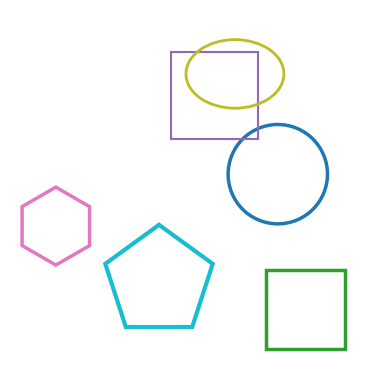[{"shape": "circle", "thickness": 2.5, "radius": 0.65, "center": [0.722, 0.548]}, {"shape": "square", "thickness": 2.5, "radius": 0.51, "center": [0.793, 0.196]}, {"shape": "square", "thickness": 1.5, "radius": 0.56, "center": [0.558, 0.751]}, {"shape": "hexagon", "thickness": 2.5, "radius": 0.51, "center": [0.145, 0.413]}, {"shape": "oval", "thickness": 2, "radius": 0.64, "center": [0.61, 0.808]}, {"shape": "pentagon", "thickness": 3, "radius": 0.73, "center": [0.413, 0.269]}]